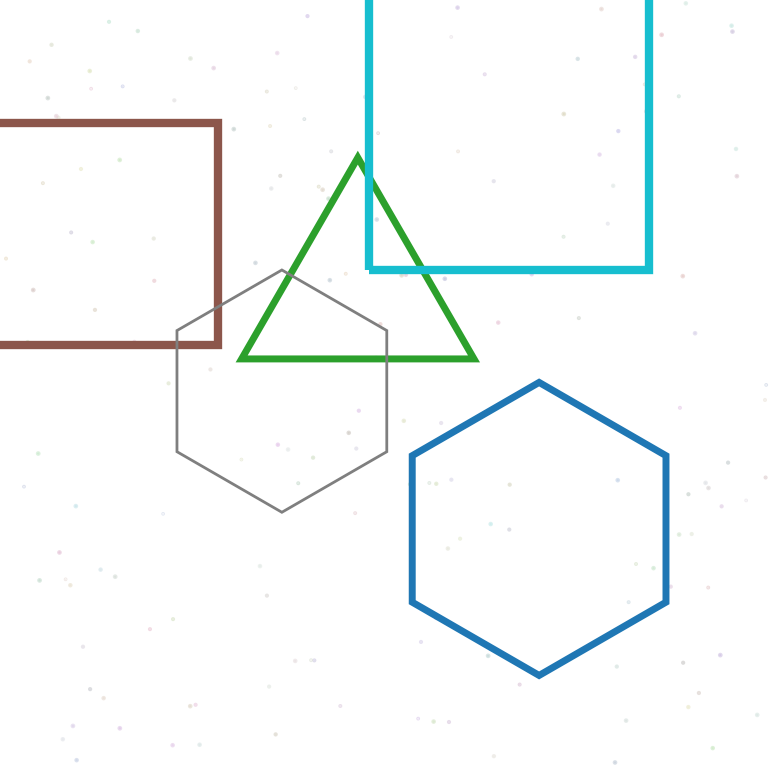[{"shape": "hexagon", "thickness": 2.5, "radius": 0.95, "center": [0.7, 0.313]}, {"shape": "triangle", "thickness": 2.5, "radius": 0.87, "center": [0.465, 0.621]}, {"shape": "square", "thickness": 3, "radius": 0.72, "center": [0.139, 0.696]}, {"shape": "hexagon", "thickness": 1, "radius": 0.79, "center": [0.366, 0.492]}, {"shape": "square", "thickness": 3, "radius": 0.91, "center": [0.662, 0.832]}]